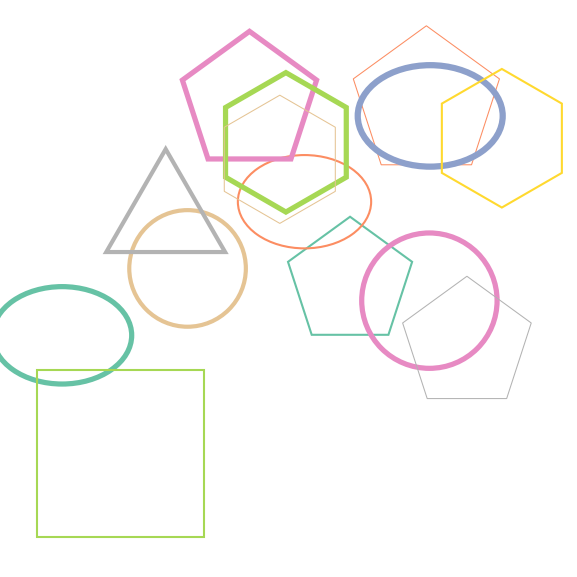[{"shape": "oval", "thickness": 2.5, "radius": 0.6, "center": [0.108, 0.418]}, {"shape": "pentagon", "thickness": 1, "radius": 0.56, "center": [0.606, 0.511]}, {"shape": "pentagon", "thickness": 0.5, "radius": 0.67, "center": [0.738, 0.821]}, {"shape": "oval", "thickness": 1, "radius": 0.58, "center": [0.527, 0.65]}, {"shape": "oval", "thickness": 3, "radius": 0.63, "center": [0.745, 0.798]}, {"shape": "pentagon", "thickness": 2.5, "radius": 0.61, "center": [0.432, 0.823]}, {"shape": "circle", "thickness": 2.5, "radius": 0.59, "center": [0.744, 0.479]}, {"shape": "hexagon", "thickness": 2.5, "radius": 0.6, "center": [0.495, 0.753]}, {"shape": "square", "thickness": 1, "radius": 0.72, "center": [0.208, 0.214]}, {"shape": "hexagon", "thickness": 1, "radius": 0.6, "center": [0.869, 0.76]}, {"shape": "circle", "thickness": 2, "radius": 0.5, "center": [0.325, 0.534]}, {"shape": "hexagon", "thickness": 0.5, "radius": 0.56, "center": [0.485, 0.723]}, {"shape": "triangle", "thickness": 2, "radius": 0.59, "center": [0.287, 0.622]}, {"shape": "pentagon", "thickness": 0.5, "radius": 0.59, "center": [0.809, 0.404]}]